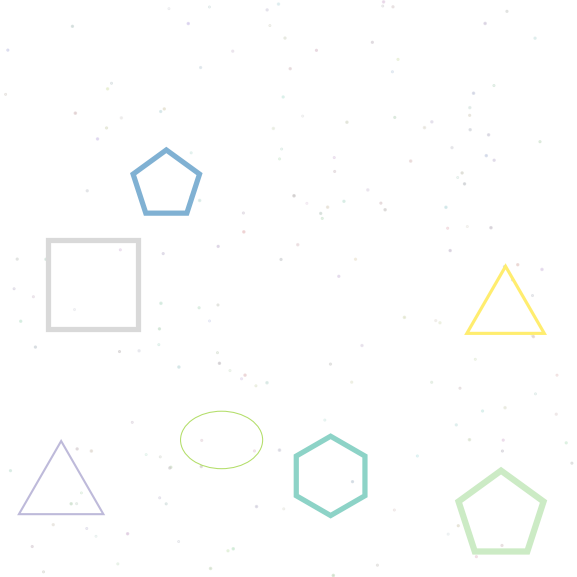[{"shape": "hexagon", "thickness": 2.5, "radius": 0.34, "center": [0.572, 0.175]}, {"shape": "triangle", "thickness": 1, "radius": 0.42, "center": [0.106, 0.151]}, {"shape": "pentagon", "thickness": 2.5, "radius": 0.3, "center": [0.288, 0.679]}, {"shape": "oval", "thickness": 0.5, "radius": 0.36, "center": [0.384, 0.237]}, {"shape": "square", "thickness": 2.5, "radius": 0.39, "center": [0.161, 0.506]}, {"shape": "pentagon", "thickness": 3, "radius": 0.39, "center": [0.868, 0.107]}, {"shape": "triangle", "thickness": 1.5, "radius": 0.39, "center": [0.875, 0.461]}]